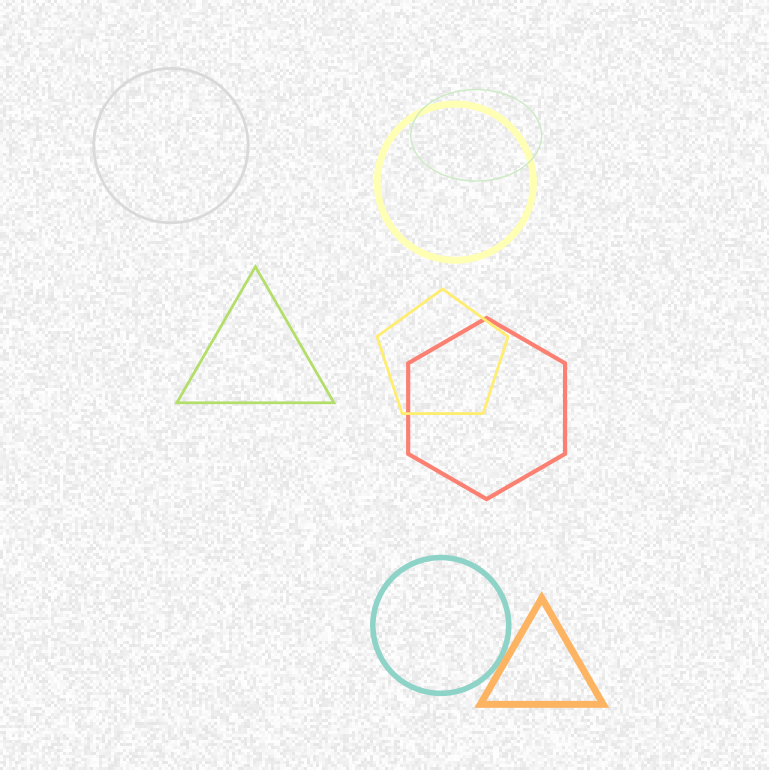[{"shape": "circle", "thickness": 2, "radius": 0.44, "center": [0.572, 0.188]}, {"shape": "circle", "thickness": 2.5, "radius": 0.51, "center": [0.591, 0.763]}, {"shape": "hexagon", "thickness": 1.5, "radius": 0.59, "center": [0.632, 0.469]}, {"shape": "triangle", "thickness": 2.5, "radius": 0.46, "center": [0.704, 0.131]}, {"shape": "triangle", "thickness": 1, "radius": 0.59, "center": [0.332, 0.536]}, {"shape": "circle", "thickness": 1, "radius": 0.5, "center": [0.222, 0.811]}, {"shape": "oval", "thickness": 0.5, "radius": 0.42, "center": [0.618, 0.824]}, {"shape": "pentagon", "thickness": 1, "radius": 0.45, "center": [0.575, 0.535]}]